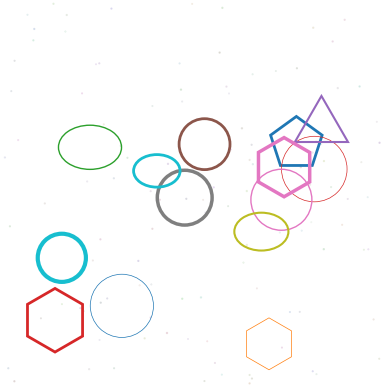[{"shape": "circle", "thickness": 0.5, "radius": 0.41, "center": [0.317, 0.206]}, {"shape": "pentagon", "thickness": 2, "radius": 0.35, "center": [0.77, 0.627]}, {"shape": "hexagon", "thickness": 0.5, "radius": 0.34, "center": [0.699, 0.107]}, {"shape": "oval", "thickness": 1, "radius": 0.41, "center": [0.234, 0.617]}, {"shape": "hexagon", "thickness": 2, "radius": 0.41, "center": [0.143, 0.168]}, {"shape": "circle", "thickness": 0.5, "radius": 0.43, "center": [0.816, 0.561]}, {"shape": "triangle", "thickness": 1.5, "radius": 0.4, "center": [0.835, 0.671]}, {"shape": "circle", "thickness": 2, "radius": 0.33, "center": [0.531, 0.626]}, {"shape": "circle", "thickness": 1, "radius": 0.4, "center": [0.731, 0.481]}, {"shape": "hexagon", "thickness": 2.5, "radius": 0.38, "center": [0.738, 0.566]}, {"shape": "circle", "thickness": 2.5, "radius": 0.36, "center": [0.48, 0.487]}, {"shape": "oval", "thickness": 1.5, "radius": 0.35, "center": [0.679, 0.398]}, {"shape": "circle", "thickness": 3, "radius": 0.31, "center": [0.161, 0.33]}, {"shape": "oval", "thickness": 2, "radius": 0.3, "center": [0.407, 0.556]}]